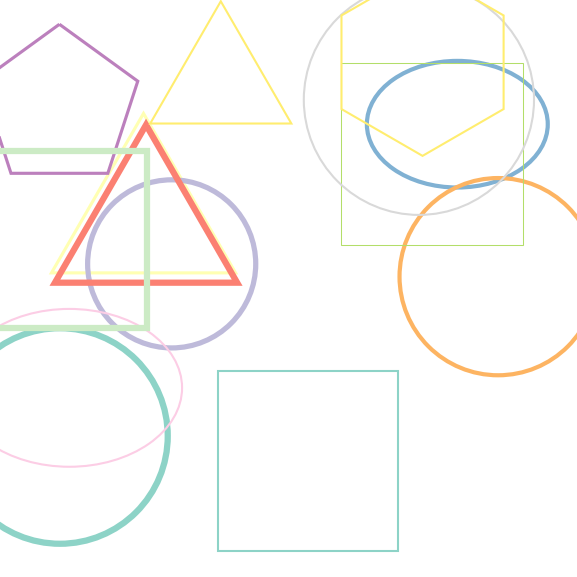[{"shape": "square", "thickness": 1, "radius": 0.78, "center": [0.534, 0.201]}, {"shape": "circle", "thickness": 3, "radius": 0.93, "center": [0.104, 0.244]}, {"shape": "triangle", "thickness": 1.5, "radius": 0.92, "center": [0.249, 0.619]}, {"shape": "circle", "thickness": 2.5, "radius": 0.73, "center": [0.297, 0.542]}, {"shape": "triangle", "thickness": 3, "radius": 0.91, "center": [0.253, 0.601]}, {"shape": "oval", "thickness": 2, "radius": 0.78, "center": [0.792, 0.784]}, {"shape": "circle", "thickness": 2, "radius": 0.85, "center": [0.863, 0.52]}, {"shape": "square", "thickness": 0.5, "radius": 0.79, "center": [0.748, 0.733]}, {"shape": "oval", "thickness": 1, "radius": 0.98, "center": [0.12, 0.328]}, {"shape": "circle", "thickness": 1, "radius": 1.0, "center": [0.725, 0.826]}, {"shape": "pentagon", "thickness": 1.5, "radius": 0.71, "center": [0.103, 0.814]}, {"shape": "square", "thickness": 3, "radius": 0.77, "center": [0.101, 0.584]}, {"shape": "triangle", "thickness": 1, "radius": 0.71, "center": [0.382, 0.856]}, {"shape": "hexagon", "thickness": 1, "radius": 0.81, "center": [0.732, 0.891]}]